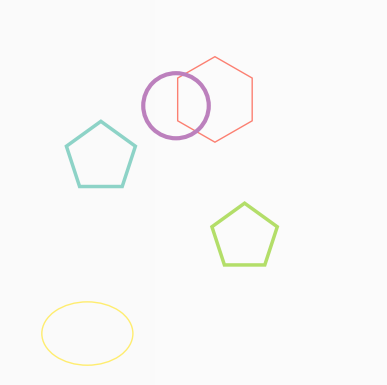[{"shape": "pentagon", "thickness": 2.5, "radius": 0.47, "center": [0.26, 0.591]}, {"shape": "hexagon", "thickness": 1, "radius": 0.56, "center": [0.555, 0.742]}, {"shape": "pentagon", "thickness": 2.5, "radius": 0.44, "center": [0.631, 0.384]}, {"shape": "circle", "thickness": 3, "radius": 0.42, "center": [0.454, 0.725]}, {"shape": "oval", "thickness": 1, "radius": 0.59, "center": [0.225, 0.134]}]